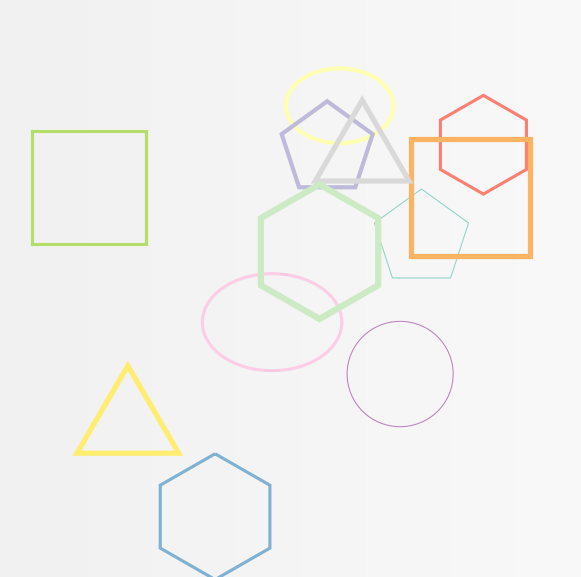[{"shape": "pentagon", "thickness": 0.5, "radius": 0.43, "center": [0.725, 0.587]}, {"shape": "oval", "thickness": 2, "radius": 0.46, "center": [0.584, 0.816]}, {"shape": "pentagon", "thickness": 2, "radius": 0.41, "center": [0.563, 0.741]}, {"shape": "hexagon", "thickness": 1.5, "radius": 0.43, "center": [0.832, 0.749]}, {"shape": "hexagon", "thickness": 1.5, "radius": 0.54, "center": [0.37, 0.104]}, {"shape": "square", "thickness": 2.5, "radius": 0.51, "center": [0.81, 0.657]}, {"shape": "square", "thickness": 1.5, "radius": 0.49, "center": [0.154, 0.674]}, {"shape": "oval", "thickness": 1.5, "radius": 0.6, "center": [0.468, 0.441]}, {"shape": "triangle", "thickness": 2.5, "radius": 0.47, "center": [0.623, 0.732]}, {"shape": "circle", "thickness": 0.5, "radius": 0.46, "center": [0.688, 0.351]}, {"shape": "hexagon", "thickness": 3, "radius": 0.58, "center": [0.55, 0.563]}, {"shape": "triangle", "thickness": 2.5, "radius": 0.51, "center": [0.22, 0.265]}]